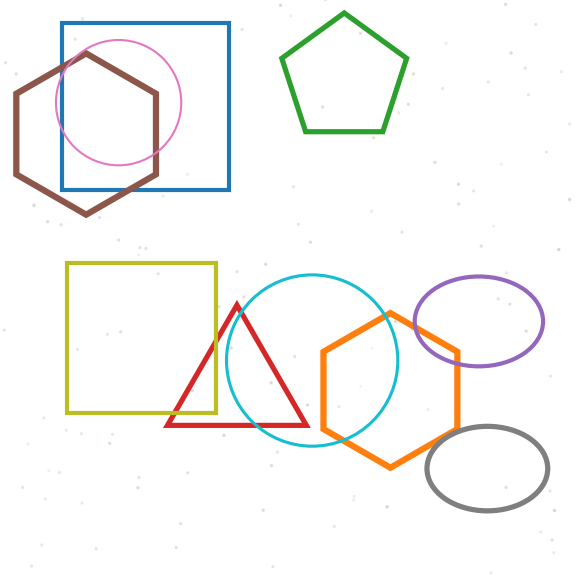[{"shape": "square", "thickness": 2, "radius": 0.72, "center": [0.252, 0.815]}, {"shape": "hexagon", "thickness": 3, "radius": 0.67, "center": [0.676, 0.323]}, {"shape": "pentagon", "thickness": 2.5, "radius": 0.57, "center": [0.596, 0.863]}, {"shape": "triangle", "thickness": 2.5, "radius": 0.69, "center": [0.41, 0.332]}, {"shape": "oval", "thickness": 2, "radius": 0.56, "center": [0.829, 0.443]}, {"shape": "hexagon", "thickness": 3, "radius": 0.7, "center": [0.149, 0.767]}, {"shape": "circle", "thickness": 1, "radius": 0.54, "center": [0.205, 0.821]}, {"shape": "oval", "thickness": 2.5, "radius": 0.52, "center": [0.844, 0.188]}, {"shape": "square", "thickness": 2, "radius": 0.65, "center": [0.245, 0.413]}, {"shape": "circle", "thickness": 1.5, "radius": 0.74, "center": [0.541, 0.375]}]